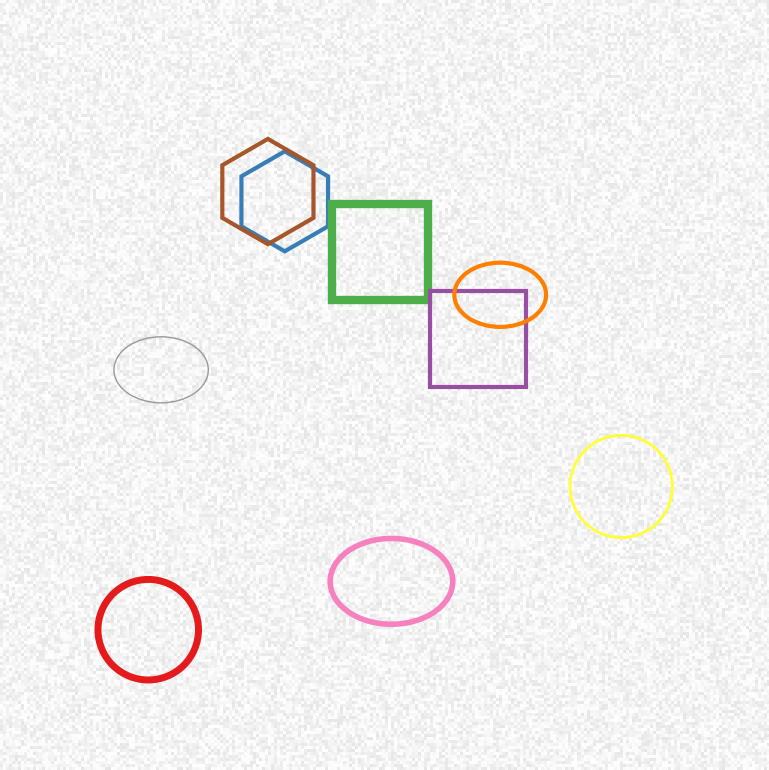[{"shape": "circle", "thickness": 2.5, "radius": 0.33, "center": [0.193, 0.182]}, {"shape": "hexagon", "thickness": 1.5, "radius": 0.32, "center": [0.37, 0.739]}, {"shape": "square", "thickness": 3, "radius": 0.31, "center": [0.493, 0.673]}, {"shape": "square", "thickness": 1.5, "radius": 0.31, "center": [0.62, 0.56]}, {"shape": "oval", "thickness": 1.5, "radius": 0.3, "center": [0.65, 0.617]}, {"shape": "circle", "thickness": 1, "radius": 0.33, "center": [0.807, 0.368]}, {"shape": "hexagon", "thickness": 1.5, "radius": 0.34, "center": [0.348, 0.751]}, {"shape": "oval", "thickness": 2, "radius": 0.4, "center": [0.508, 0.245]}, {"shape": "oval", "thickness": 0.5, "radius": 0.31, "center": [0.209, 0.52]}]